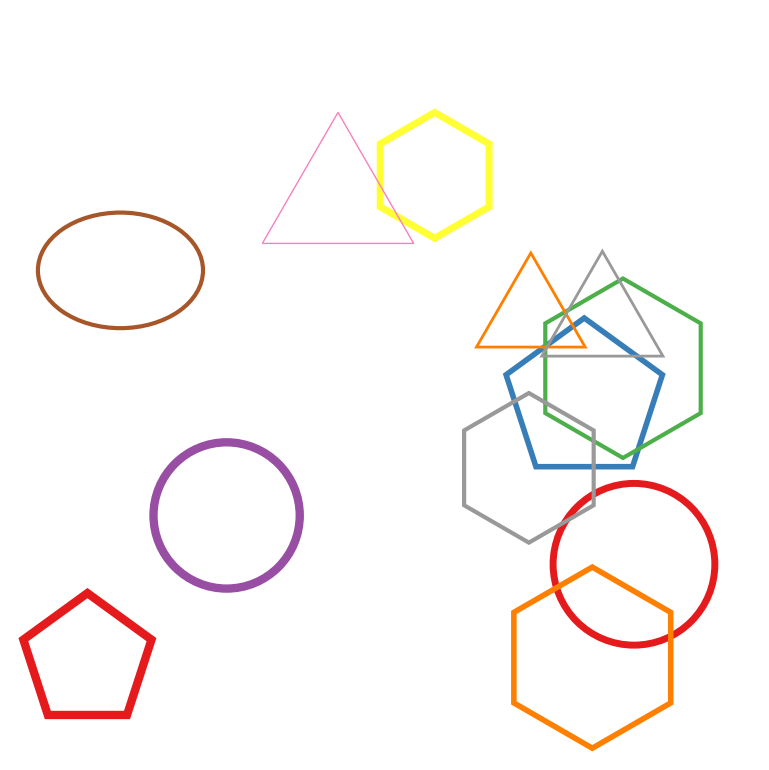[{"shape": "pentagon", "thickness": 3, "radius": 0.44, "center": [0.114, 0.142]}, {"shape": "circle", "thickness": 2.5, "radius": 0.53, "center": [0.823, 0.267]}, {"shape": "pentagon", "thickness": 2, "radius": 0.53, "center": [0.759, 0.48]}, {"shape": "hexagon", "thickness": 1.5, "radius": 0.58, "center": [0.809, 0.522]}, {"shape": "circle", "thickness": 3, "radius": 0.47, "center": [0.294, 0.331]}, {"shape": "hexagon", "thickness": 2, "radius": 0.59, "center": [0.769, 0.146]}, {"shape": "triangle", "thickness": 1, "radius": 0.41, "center": [0.689, 0.59]}, {"shape": "hexagon", "thickness": 2.5, "radius": 0.41, "center": [0.564, 0.772]}, {"shape": "oval", "thickness": 1.5, "radius": 0.54, "center": [0.156, 0.649]}, {"shape": "triangle", "thickness": 0.5, "radius": 0.57, "center": [0.439, 0.741]}, {"shape": "hexagon", "thickness": 1.5, "radius": 0.49, "center": [0.687, 0.392]}, {"shape": "triangle", "thickness": 1, "radius": 0.45, "center": [0.782, 0.583]}]